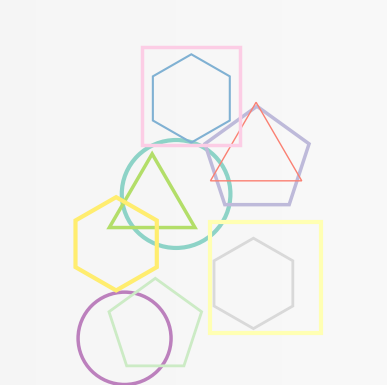[{"shape": "circle", "thickness": 3, "radius": 0.7, "center": [0.454, 0.496]}, {"shape": "square", "thickness": 3, "radius": 0.72, "center": [0.685, 0.279]}, {"shape": "pentagon", "thickness": 2.5, "radius": 0.71, "center": [0.663, 0.583]}, {"shape": "triangle", "thickness": 1, "radius": 0.68, "center": [0.661, 0.598]}, {"shape": "hexagon", "thickness": 1.5, "radius": 0.57, "center": [0.494, 0.744]}, {"shape": "triangle", "thickness": 2.5, "radius": 0.64, "center": [0.393, 0.473]}, {"shape": "square", "thickness": 2.5, "radius": 0.63, "center": [0.493, 0.751]}, {"shape": "hexagon", "thickness": 2, "radius": 0.59, "center": [0.654, 0.264]}, {"shape": "circle", "thickness": 2.5, "radius": 0.6, "center": [0.321, 0.121]}, {"shape": "pentagon", "thickness": 2, "radius": 0.63, "center": [0.401, 0.151]}, {"shape": "hexagon", "thickness": 3, "radius": 0.61, "center": [0.3, 0.367]}]